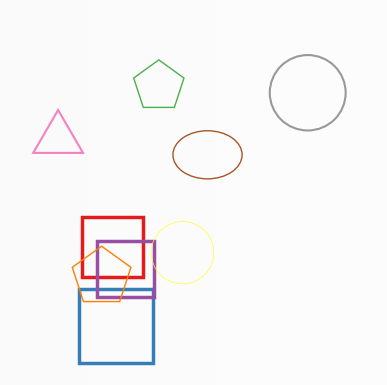[{"shape": "square", "thickness": 2.5, "radius": 0.39, "center": [0.29, 0.358]}, {"shape": "square", "thickness": 2.5, "radius": 0.48, "center": [0.3, 0.153]}, {"shape": "pentagon", "thickness": 1, "radius": 0.34, "center": [0.41, 0.776]}, {"shape": "square", "thickness": 2.5, "radius": 0.36, "center": [0.324, 0.302]}, {"shape": "pentagon", "thickness": 1, "radius": 0.4, "center": [0.262, 0.281]}, {"shape": "circle", "thickness": 0.5, "radius": 0.4, "center": [0.471, 0.344]}, {"shape": "oval", "thickness": 1, "radius": 0.45, "center": [0.535, 0.598]}, {"shape": "triangle", "thickness": 1.5, "radius": 0.37, "center": [0.15, 0.64]}, {"shape": "circle", "thickness": 1.5, "radius": 0.49, "center": [0.794, 0.759]}]